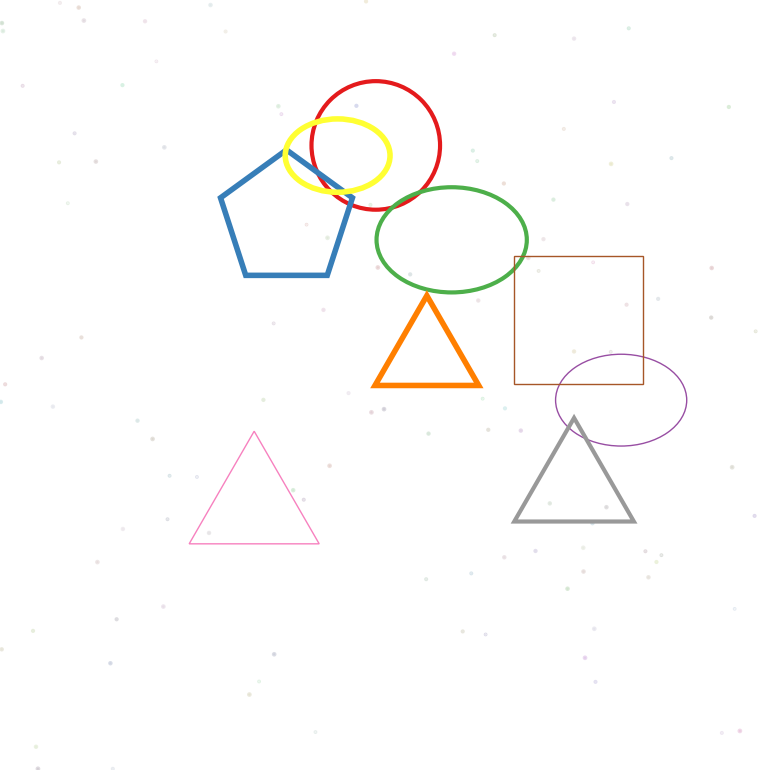[{"shape": "circle", "thickness": 1.5, "radius": 0.42, "center": [0.488, 0.811]}, {"shape": "pentagon", "thickness": 2, "radius": 0.45, "center": [0.372, 0.715]}, {"shape": "oval", "thickness": 1.5, "radius": 0.49, "center": [0.587, 0.689]}, {"shape": "oval", "thickness": 0.5, "radius": 0.43, "center": [0.807, 0.48]}, {"shape": "triangle", "thickness": 2, "radius": 0.39, "center": [0.554, 0.538]}, {"shape": "oval", "thickness": 2, "radius": 0.34, "center": [0.438, 0.798]}, {"shape": "square", "thickness": 0.5, "radius": 0.42, "center": [0.752, 0.584]}, {"shape": "triangle", "thickness": 0.5, "radius": 0.49, "center": [0.33, 0.342]}, {"shape": "triangle", "thickness": 1.5, "radius": 0.45, "center": [0.746, 0.368]}]